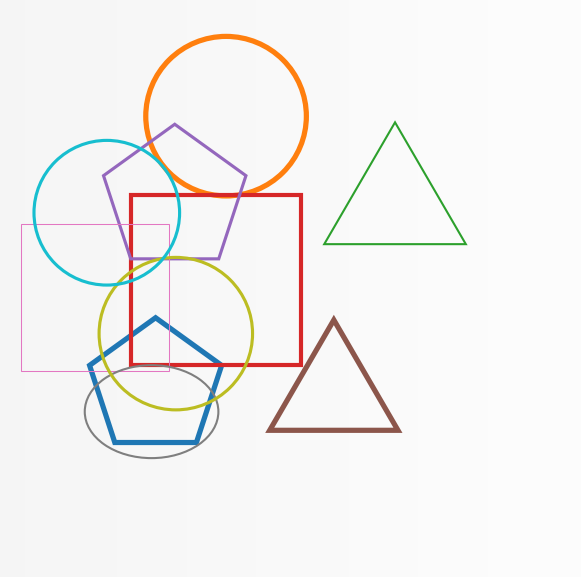[{"shape": "pentagon", "thickness": 2.5, "radius": 0.6, "center": [0.268, 0.33]}, {"shape": "circle", "thickness": 2.5, "radius": 0.69, "center": [0.389, 0.798]}, {"shape": "triangle", "thickness": 1, "radius": 0.7, "center": [0.68, 0.647]}, {"shape": "square", "thickness": 2, "radius": 0.73, "center": [0.371, 0.514]}, {"shape": "pentagon", "thickness": 1.5, "radius": 0.64, "center": [0.301, 0.655]}, {"shape": "triangle", "thickness": 2.5, "radius": 0.64, "center": [0.574, 0.318]}, {"shape": "square", "thickness": 0.5, "radius": 0.64, "center": [0.163, 0.484]}, {"shape": "oval", "thickness": 1, "radius": 0.57, "center": [0.261, 0.286]}, {"shape": "circle", "thickness": 1.5, "radius": 0.66, "center": [0.302, 0.421]}, {"shape": "circle", "thickness": 1.5, "radius": 0.63, "center": [0.184, 0.631]}]